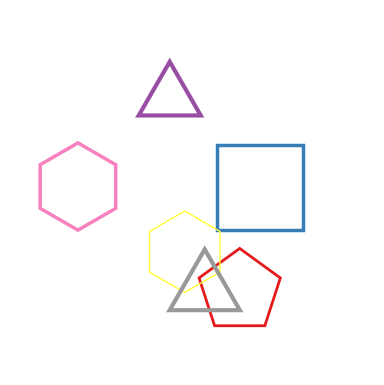[{"shape": "pentagon", "thickness": 2, "radius": 0.55, "center": [0.623, 0.244]}, {"shape": "square", "thickness": 2.5, "radius": 0.56, "center": [0.675, 0.513]}, {"shape": "triangle", "thickness": 3, "radius": 0.47, "center": [0.441, 0.747]}, {"shape": "hexagon", "thickness": 1, "radius": 0.53, "center": [0.48, 0.346]}, {"shape": "hexagon", "thickness": 2.5, "radius": 0.57, "center": [0.202, 0.516]}, {"shape": "triangle", "thickness": 3, "radius": 0.53, "center": [0.532, 0.247]}]